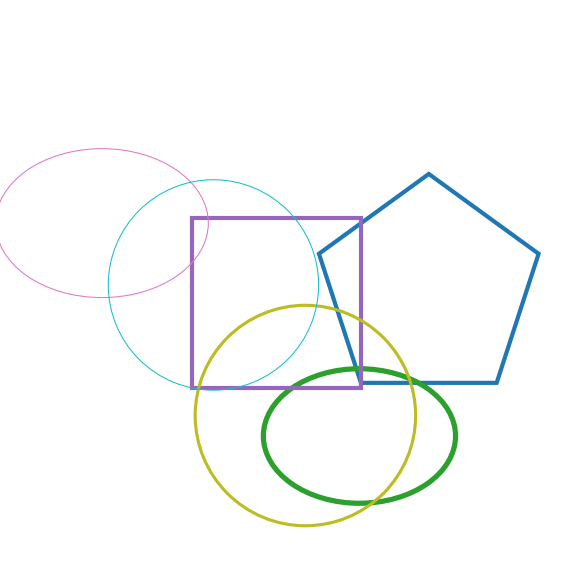[{"shape": "pentagon", "thickness": 2, "radius": 1.0, "center": [0.742, 0.498]}, {"shape": "oval", "thickness": 2.5, "radius": 0.83, "center": [0.622, 0.244]}, {"shape": "square", "thickness": 2, "radius": 0.73, "center": [0.479, 0.475]}, {"shape": "oval", "thickness": 0.5, "radius": 0.92, "center": [0.177, 0.613]}, {"shape": "circle", "thickness": 1.5, "radius": 0.95, "center": [0.529, 0.28]}, {"shape": "circle", "thickness": 0.5, "radius": 0.91, "center": [0.37, 0.506]}]